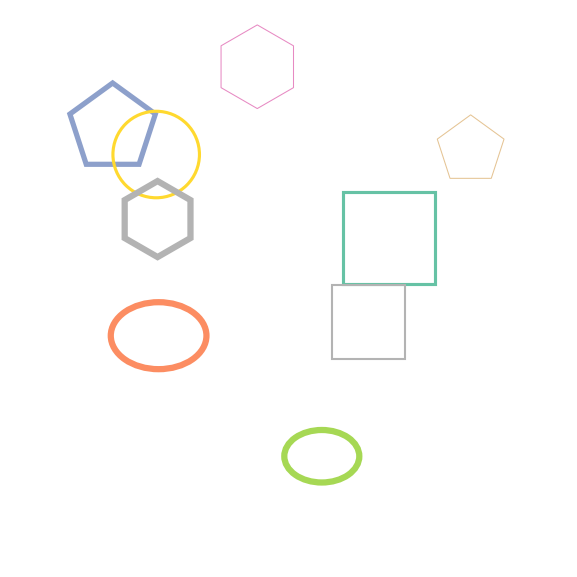[{"shape": "square", "thickness": 1.5, "radius": 0.4, "center": [0.673, 0.587]}, {"shape": "oval", "thickness": 3, "radius": 0.41, "center": [0.275, 0.418]}, {"shape": "pentagon", "thickness": 2.5, "radius": 0.39, "center": [0.195, 0.778]}, {"shape": "hexagon", "thickness": 0.5, "radius": 0.36, "center": [0.445, 0.884]}, {"shape": "oval", "thickness": 3, "radius": 0.32, "center": [0.557, 0.209]}, {"shape": "circle", "thickness": 1.5, "radius": 0.37, "center": [0.27, 0.732]}, {"shape": "pentagon", "thickness": 0.5, "radius": 0.3, "center": [0.815, 0.739]}, {"shape": "square", "thickness": 1, "radius": 0.32, "center": [0.638, 0.442]}, {"shape": "hexagon", "thickness": 3, "radius": 0.33, "center": [0.273, 0.62]}]